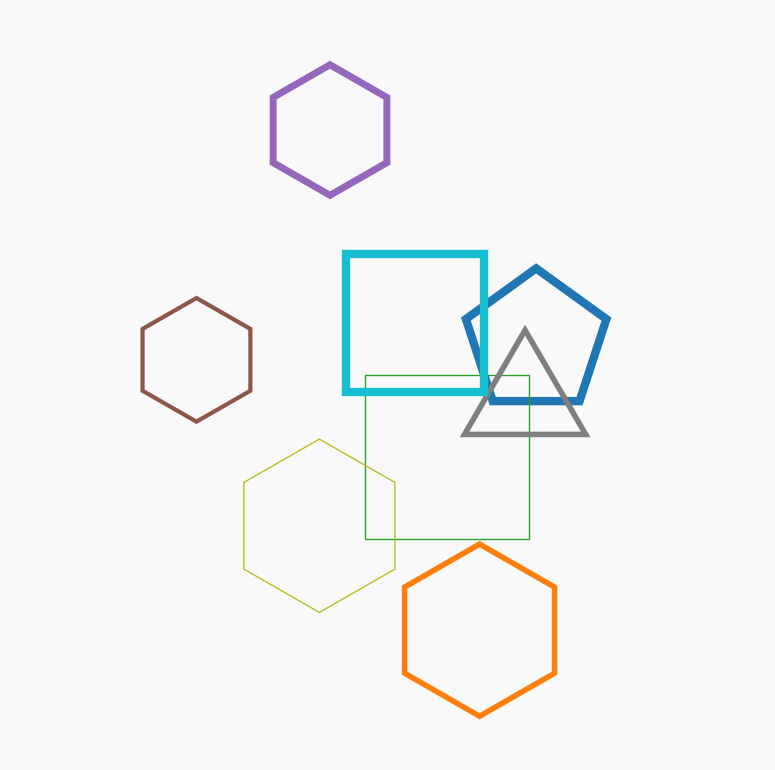[{"shape": "pentagon", "thickness": 3, "radius": 0.48, "center": [0.692, 0.556]}, {"shape": "hexagon", "thickness": 2, "radius": 0.56, "center": [0.619, 0.182]}, {"shape": "square", "thickness": 0.5, "radius": 0.53, "center": [0.577, 0.406]}, {"shape": "hexagon", "thickness": 2.5, "radius": 0.42, "center": [0.426, 0.831]}, {"shape": "hexagon", "thickness": 1.5, "radius": 0.4, "center": [0.254, 0.533]}, {"shape": "triangle", "thickness": 2, "radius": 0.45, "center": [0.678, 0.481]}, {"shape": "hexagon", "thickness": 0.5, "radius": 0.56, "center": [0.412, 0.317]}, {"shape": "square", "thickness": 3, "radius": 0.45, "center": [0.535, 0.581]}]